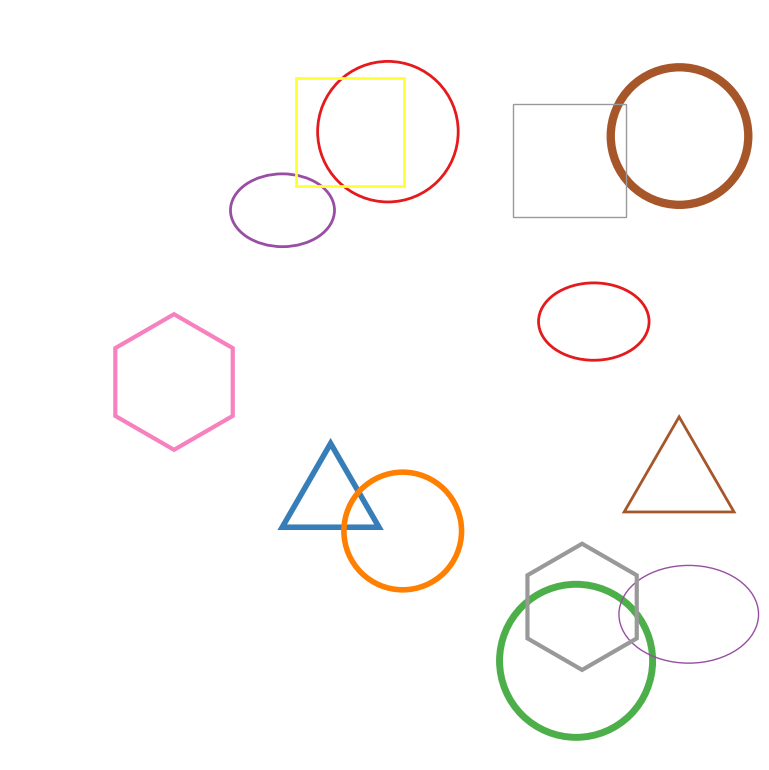[{"shape": "oval", "thickness": 1, "radius": 0.36, "center": [0.771, 0.582]}, {"shape": "circle", "thickness": 1, "radius": 0.46, "center": [0.504, 0.829]}, {"shape": "triangle", "thickness": 2, "radius": 0.36, "center": [0.429, 0.352]}, {"shape": "circle", "thickness": 2.5, "radius": 0.5, "center": [0.748, 0.142]}, {"shape": "oval", "thickness": 1, "radius": 0.34, "center": [0.367, 0.727]}, {"shape": "oval", "thickness": 0.5, "radius": 0.45, "center": [0.894, 0.202]}, {"shape": "circle", "thickness": 2, "radius": 0.38, "center": [0.523, 0.31]}, {"shape": "square", "thickness": 1, "radius": 0.35, "center": [0.454, 0.828]}, {"shape": "triangle", "thickness": 1, "radius": 0.41, "center": [0.882, 0.376]}, {"shape": "circle", "thickness": 3, "radius": 0.45, "center": [0.882, 0.823]}, {"shape": "hexagon", "thickness": 1.5, "radius": 0.44, "center": [0.226, 0.504]}, {"shape": "hexagon", "thickness": 1.5, "radius": 0.41, "center": [0.756, 0.212]}, {"shape": "square", "thickness": 0.5, "radius": 0.37, "center": [0.74, 0.792]}]